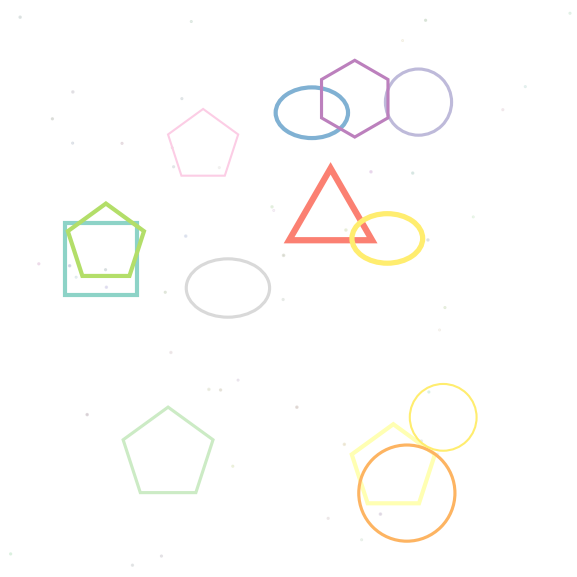[{"shape": "square", "thickness": 2, "radius": 0.31, "center": [0.175, 0.55]}, {"shape": "pentagon", "thickness": 2, "radius": 0.38, "center": [0.681, 0.189]}, {"shape": "circle", "thickness": 1.5, "radius": 0.29, "center": [0.725, 0.822]}, {"shape": "triangle", "thickness": 3, "radius": 0.41, "center": [0.572, 0.625]}, {"shape": "oval", "thickness": 2, "radius": 0.31, "center": [0.54, 0.804]}, {"shape": "circle", "thickness": 1.5, "radius": 0.42, "center": [0.705, 0.145]}, {"shape": "pentagon", "thickness": 2, "radius": 0.35, "center": [0.183, 0.577]}, {"shape": "pentagon", "thickness": 1, "radius": 0.32, "center": [0.352, 0.747]}, {"shape": "oval", "thickness": 1.5, "radius": 0.36, "center": [0.395, 0.5]}, {"shape": "hexagon", "thickness": 1.5, "radius": 0.33, "center": [0.614, 0.828]}, {"shape": "pentagon", "thickness": 1.5, "radius": 0.41, "center": [0.291, 0.212]}, {"shape": "circle", "thickness": 1, "radius": 0.29, "center": [0.767, 0.276]}, {"shape": "oval", "thickness": 2.5, "radius": 0.31, "center": [0.671, 0.586]}]